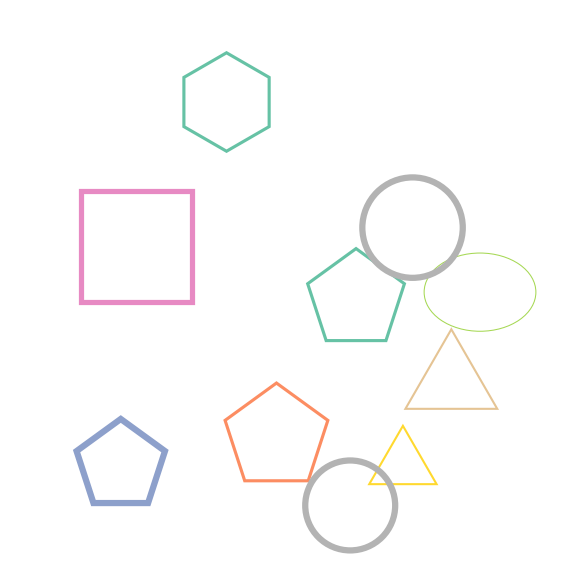[{"shape": "hexagon", "thickness": 1.5, "radius": 0.43, "center": [0.392, 0.823]}, {"shape": "pentagon", "thickness": 1.5, "radius": 0.44, "center": [0.617, 0.481]}, {"shape": "pentagon", "thickness": 1.5, "radius": 0.47, "center": [0.479, 0.242]}, {"shape": "pentagon", "thickness": 3, "radius": 0.4, "center": [0.209, 0.193]}, {"shape": "square", "thickness": 2.5, "radius": 0.48, "center": [0.236, 0.573]}, {"shape": "oval", "thickness": 0.5, "radius": 0.48, "center": [0.831, 0.493]}, {"shape": "triangle", "thickness": 1, "radius": 0.34, "center": [0.698, 0.194]}, {"shape": "triangle", "thickness": 1, "radius": 0.46, "center": [0.782, 0.337]}, {"shape": "circle", "thickness": 3, "radius": 0.39, "center": [0.606, 0.124]}, {"shape": "circle", "thickness": 3, "radius": 0.43, "center": [0.714, 0.605]}]